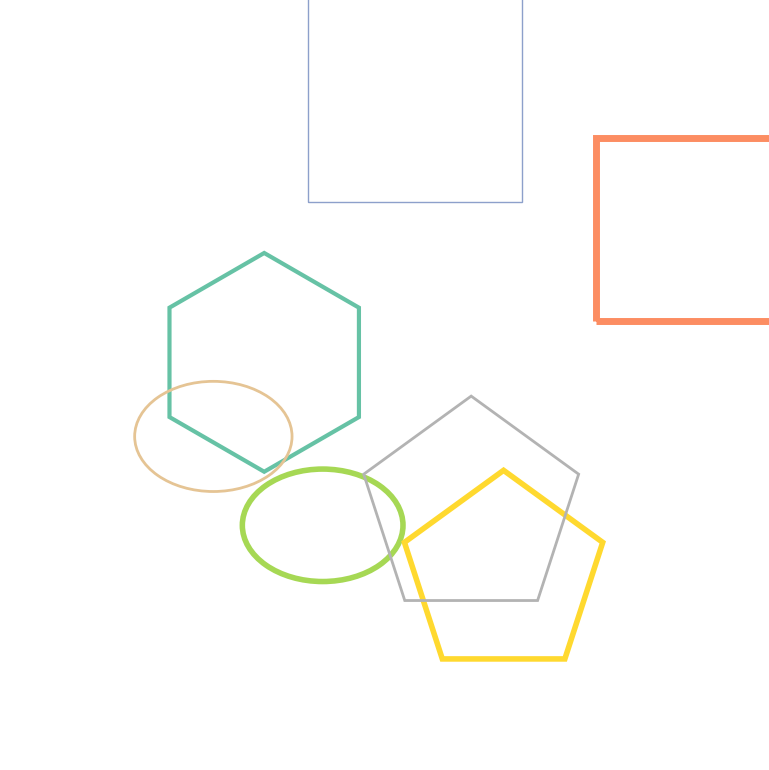[{"shape": "hexagon", "thickness": 1.5, "radius": 0.71, "center": [0.343, 0.529]}, {"shape": "square", "thickness": 2.5, "radius": 0.6, "center": [0.893, 0.702]}, {"shape": "square", "thickness": 0.5, "radius": 0.7, "center": [0.539, 0.877]}, {"shape": "oval", "thickness": 2, "radius": 0.52, "center": [0.419, 0.318]}, {"shape": "pentagon", "thickness": 2, "radius": 0.68, "center": [0.654, 0.254]}, {"shape": "oval", "thickness": 1, "radius": 0.51, "center": [0.277, 0.433]}, {"shape": "pentagon", "thickness": 1, "radius": 0.73, "center": [0.612, 0.339]}]